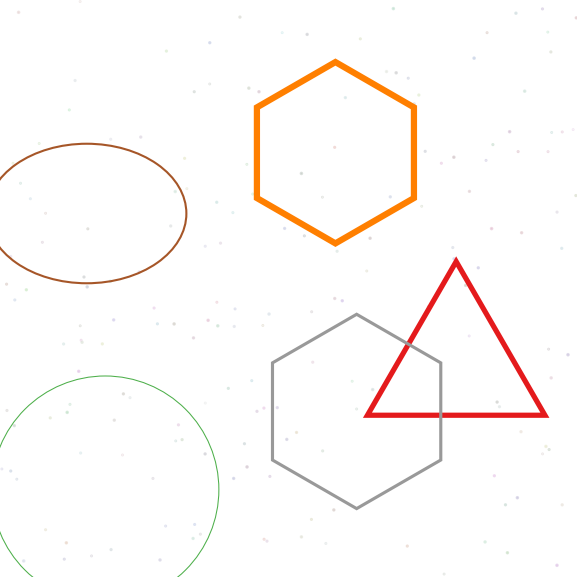[{"shape": "triangle", "thickness": 2.5, "radius": 0.89, "center": [0.79, 0.369]}, {"shape": "circle", "thickness": 0.5, "radius": 0.98, "center": [0.182, 0.151]}, {"shape": "hexagon", "thickness": 3, "radius": 0.78, "center": [0.581, 0.735]}, {"shape": "oval", "thickness": 1, "radius": 0.86, "center": [0.15, 0.629]}, {"shape": "hexagon", "thickness": 1.5, "radius": 0.84, "center": [0.618, 0.287]}]